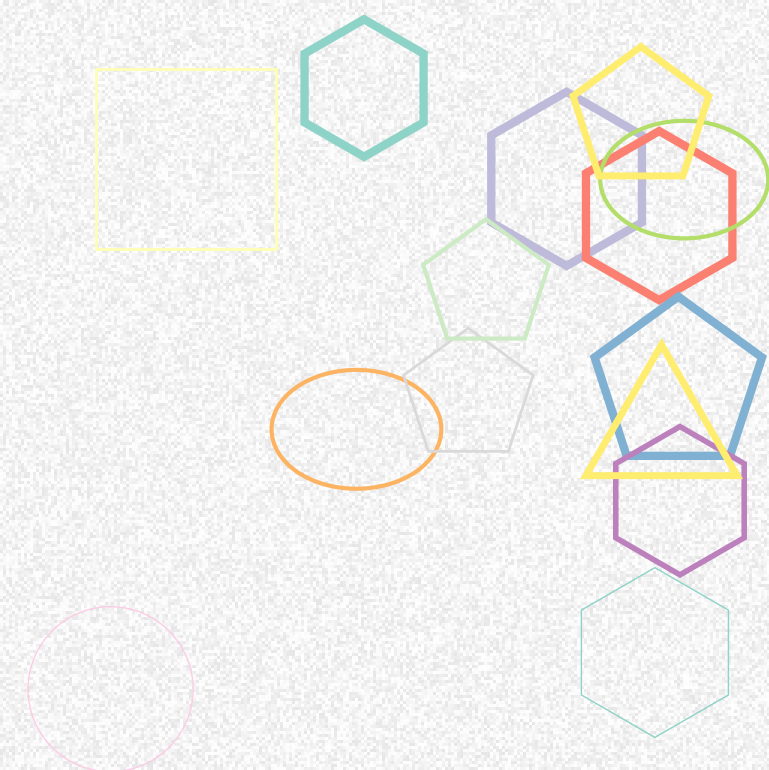[{"shape": "hexagon", "thickness": 3, "radius": 0.45, "center": [0.473, 0.886]}, {"shape": "hexagon", "thickness": 0.5, "radius": 0.55, "center": [0.851, 0.153]}, {"shape": "square", "thickness": 1, "radius": 0.58, "center": [0.242, 0.794]}, {"shape": "hexagon", "thickness": 3, "radius": 0.56, "center": [0.736, 0.768]}, {"shape": "hexagon", "thickness": 3, "radius": 0.55, "center": [0.856, 0.72]}, {"shape": "pentagon", "thickness": 3, "radius": 0.57, "center": [0.881, 0.5]}, {"shape": "oval", "thickness": 1.5, "radius": 0.55, "center": [0.463, 0.442]}, {"shape": "oval", "thickness": 1.5, "radius": 0.55, "center": [0.889, 0.767]}, {"shape": "circle", "thickness": 0.5, "radius": 0.54, "center": [0.144, 0.105]}, {"shape": "pentagon", "thickness": 1, "radius": 0.44, "center": [0.608, 0.485]}, {"shape": "hexagon", "thickness": 2, "radius": 0.48, "center": [0.883, 0.35]}, {"shape": "pentagon", "thickness": 1.5, "radius": 0.43, "center": [0.631, 0.63]}, {"shape": "pentagon", "thickness": 2.5, "radius": 0.46, "center": [0.832, 0.847]}, {"shape": "triangle", "thickness": 2.5, "radius": 0.57, "center": [0.859, 0.439]}]